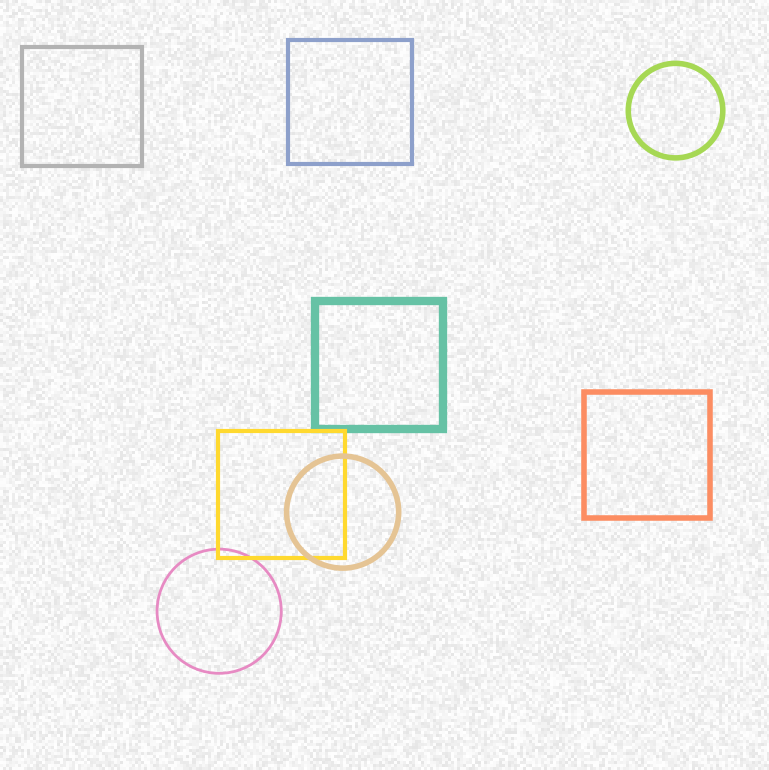[{"shape": "square", "thickness": 3, "radius": 0.41, "center": [0.492, 0.526]}, {"shape": "square", "thickness": 2, "radius": 0.41, "center": [0.84, 0.409]}, {"shape": "square", "thickness": 1.5, "radius": 0.4, "center": [0.455, 0.867]}, {"shape": "circle", "thickness": 1, "radius": 0.4, "center": [0.285, 0.206]}, {"shape": "circle", "thickness": 2, "radius": 0.31, "center": [0.877, 0.856]}, {"shape": "square", "thickness": 1.5, "radius": 0.41, "center": [0.366, 0.358]}, {"shape": "circle", "thickness": 2, "radius": 0.36, "center": [0.445, 0.335]}, {"shape": "square", "thickness": 1.5, "radius": 0.39, "center": [0.107, 0.862]}]